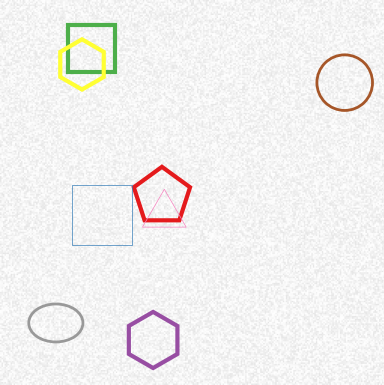[{"shape": "pentagon", "thickness": 3, "radius": 0.38, "center": [0.421, 0.49]}, {"shape": "square", "thickness": 0.5, "radius": 0.39, "center": [0.265, 0.442]}, {"shape": "square", "thickness": 3, "radius": 0.31, "center": [0.237, 0.875]}, {"shape": "hexagon", "thickness": 3, "radius": 0.36, "center": [0.398, 0.117]}, {"shape": "hexagon", "thickness": 3, "radius": 0.33, "center": [0.213, 0.833]}, {"shape": "circle", "thickness": 2, "radius": 0.36, "center": [0.895, 0.785]}, {"shape": "triangle", "thickness": 0.5, "radius": 0.33, "center": [0.427, 0.443]}, {"shape": "oval", "thickness": 2, "radius": 0.35, "center": [0.145, 0.161]}]